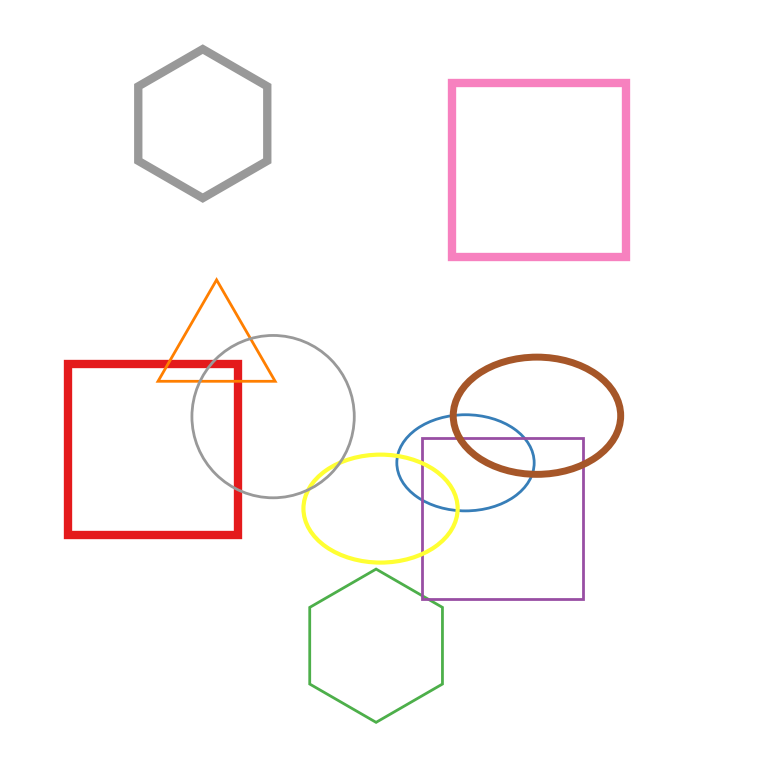[{"shape": "square", "thickness": 3, "radius": 0.55, "center": [0.199, 0.417]}, {"shape": "oval", "thickness": 1, "radius": 0.45, "center": [0.605, 0.399]}, {"shape": "hexagon", "thickness": 1, "radius": 0.5, "center": [0.488, 0.161]}, {"shape": "square", "thickness": 1, "radius": 0.52, "center": [0.653, 0.326]}, {"shape": "triangle", "thickness": 1, "radius": 0.44, "center": [0.281, 0.549]}, {"shape": "oval", "thickness": 1.5, "radius": 0.5, "center": [0.494, 0.339]}, {"shape": "oval", "thickness": 2.5, "radius": 0.54, "center": [0.697, 0.46]}, {"shape": "square", "thickness": 3, "radius": 0.56, "center": [0.7, 0.779]}, {"shape": "hexagon", "thickness": 3, "radius": 0.48, "center": [0.263, 0.839]}, {"shape": "circle", "thickness": 1, "radius": 0.53, "center": [0.355, 0.459]}]